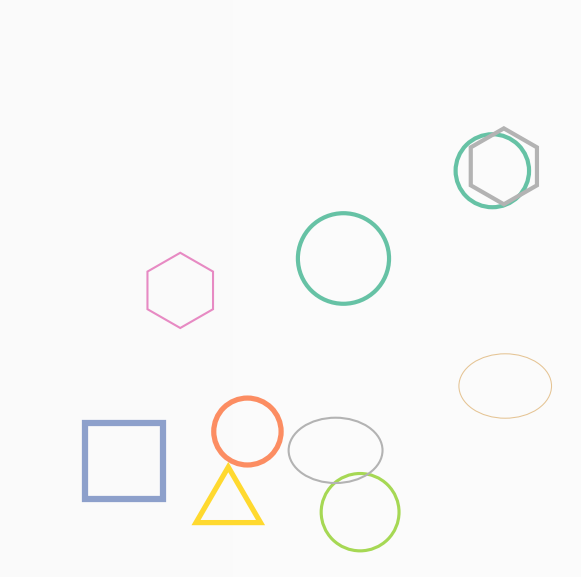[{"shape": "circle", "thickness": 2, "radius": 0.39, "center": [0.591, 0.552]}, {"shape": "circle", "thickness": 2, "radius": 0.32, "center": [0.847, 0.703]}, {"shape": "circle", "thickness": 2.5, "radius": 0.29, "center": [0.426, 0.252]}, {"shape": "square", "thickness": 3, "radius": 0.33, "center": [0.213, 0.201]}, {"shape": "hexagon", "thickness": 1, "radius": 0.33, "center": [0.31, 0.496]}, {"shape": "circle", "thickness": 1.5, "radius": 0.33, "center": [0.62, 0.112]}, {"shape": "triangle", "thickness": 2.5, "radius": 0.32, "center": [0.393, 0.126]}, {"shape": "oval", "thickness": 0.5, "radius": 0.4, "center": [0.869, 0.331]}, {"shape": "hexagon", "thickness": 2, "radius": 0.33, "center": [0.867, 0.711]}, {"shape": "oval", "thickness": 1, "radius": 0.4, "center": [0.577, 0.219]}]